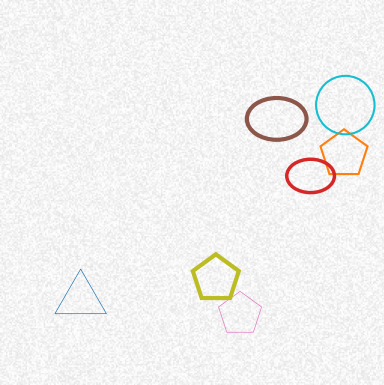[{"shape": "triangle", "thickness": 0.5, "radius": 0.39, "center": [0.209, 0.224]}, {"shape": "pentagon", "thickness": 1.5, "radius": 0.32, "center": [0.894, 0.6]}, {"shape": "oval", "thickness": 2.5, "radius": 0.31, "center": [0.807, 0.543]}, {"shape": "oval", "thickness": 3, "radius": 0.39, "center": [0.719, 0.691]}, {"shape": "pentagon", "thickness": 0.5, "radius": 0.29, "center": [0.624, 0.185]}, {"shape": "pentagon", "thickness": 3, "radius": 0.31, "center": [0.561, 0.277]}, {"shape": "circle", "thickness": 1.5, "radius": 0.38, "center": [0.897, 0.727]}]